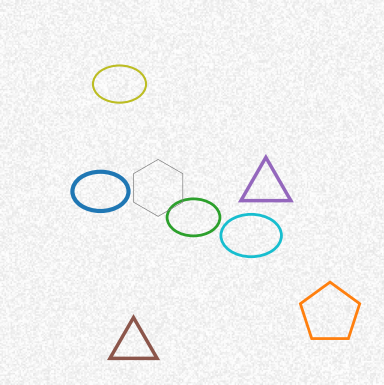[{"shape": "oval", "thickness": 3, "radius": 0.36, "center": [0.261, 0.503]}, {"shape": "pentagon", "thickness": 2, "radius": 0.41, "center": [0.857, 0.186]}, {"shape": "oval", "thickness": 2, "radius": 0.34, "center": [0.503, 0.435]}, {"shape": "triangle", "thickness": 2.5, "radius": 0.37, "center": [0.691, 0.516]}, {"shape": "triangle", "thickness": 2.5, "radius": 0.35, "center": [0.347, 0.105]}, {"shape": "hexagon", "thickness": 0.5, "radius": 0.37, "center": [0.411, 0.512]}, {"shape": "oval", "thickness": 1.5, "radius": 0.34, "center": [0.31, 0.782]}, {"shape": "oval", "thickness": 2, "radius": 0.39, "center": [0.652, 0.388]}]